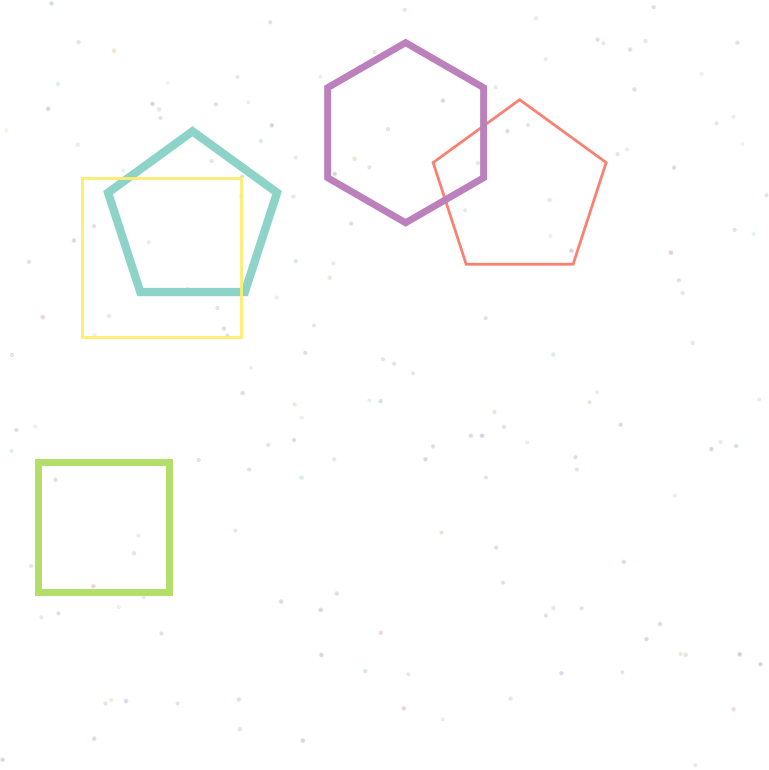[{"shape": "pentagon", "thickness": 3, "radius": 0.58, "center": [0.25, 0.714]}, {"shape": "pentagon", "thickness": 1, "radius": 0.59, "center": [0.675, 0.752]}, {"shape": "square", "thickness": 2.5, "radius": 0.42, "center": [0.135, 0.316]}, {"shape": "hexagon", "thickness": 2.5, "radius": 0.58, "center": [0.527, 0.828]}, {"shape": "square", "thickness": 1, "radius": 0.51, "center": [0.21, 0.665]}]